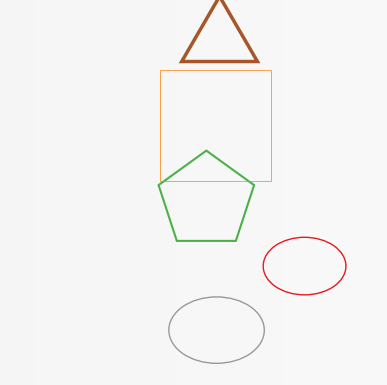[{"shape": "oval", "thickness": 1, "radius": 0.53, "center": [0.786, 0.309]}, {"shape": "pentagon", "thickness": 1.5, "radius": 0.65, "center": [0.532, 0.479]}, {"shape": "square", "thickness": 0.5, "radius": 0.72, "center": [0.556, 0.673]}, {"shape": "triangle", "thickness": 2.5, "radius": 0.56, "center": [0.567, 0.897]}, {"shape": "oval", "thickness": 1, "radius": 0.62, "center": [0.559, 0.143]}]